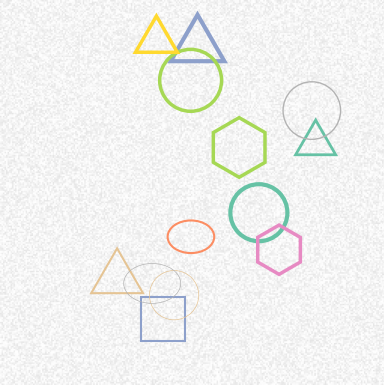[{"shape": "triangle", "thickness": 2, "radius": 0.3, "center": [0.82, 0.628]}, {"shape": "circle", "thickness": 3, "radius": 0.37, "center": [0.672, 0.448]}, {"shape": "oval", "thickness": 1.5, "radius": 0.3, "center": [0.496, 0.385]}, {"shape": "square", "thickness": 1.5, "radius": 0.29, "center": [0.424, 0.171]}, {"shape": "triangle", "thickness": 3, "radius": 0.4, "center": [0.513, 0.881]}, {"shape": "hexagon", "thickness": 2.5, "radius": 0.32, "center": [0.725, 0.351]}, {"shape": "hexagon", "thickness": 2.5, "radius": 0.39, "center": [0.621, 0.617]}, {"shape": "circle", "thickness": 2.5, "radius": 0.4, "center": [0.495, 0.791]}, {"shape": "triangle", "thickness": 2.5, "radius": 0.31, "center": [0.406, 0.896]}, {"shape": "circle", "thickness": 0.5, "radius": 0.32, "center": [0.452, 0.233]}, {"shape": "triangle", "thickness": 1.5, "radius": 0.39, "center": [0.304, 0.277]}, {"shape": "circle", "thickness": 1, "radius": 0.37, "center": [0.81, 0.713]}, {"shape": "oval", "thickness": 0.5, "radius": 0.37, "center": [0.395, 0.264]}]